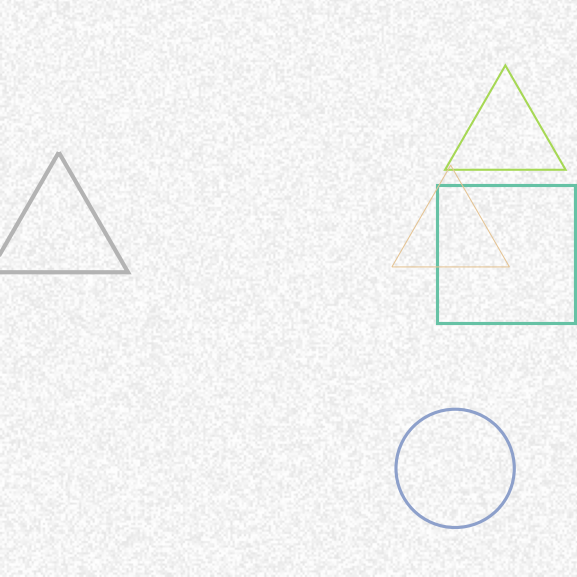[{"shape": "square", "thickness": 1.5, "radius": 0.6, "center": [0.876, 0.56]}, {"shape": "circle", "thickness": 1.5, "radius": 0.51, "center": [0.788, 0.188]}, {"shape": "triangle", "thickness": 1, "radius": 0.6, "center": [0.875, 0.765]}, {"shape": "triangle", "thickness": 0.5, "radius": 0.59, "center": [0.78, 0.596]}, {"shape": "triangle", "thickness": 2, "radius": 0.69, "center": [0.102, 0.597]}]